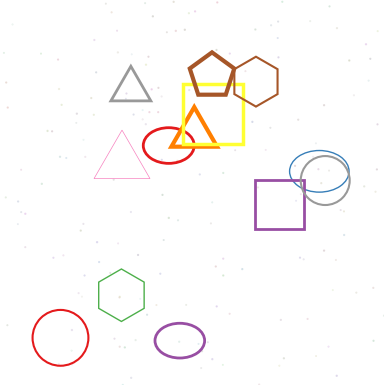[{"shape": "oval", "thickness": 2, "radius": 0.33, "center": [0.438, 0.622]}, {"shape": "circle", "thickness": 1.5, "radius": 0.36, "center": [0.157, 0.123]}, {"shape": "oval", "thickness": 1, "radius": 0.39, "center": [0.829, 0.555]}, {"shape": "hexagon", "thickness": 1, "radius": 0.34, "center": [0.315, 0.233]}, {"shape": "oval", "thickness": 2, "radius": 0.32, "center": [0.467, 0.115]}, {"shape": "square", "thickness": 2, "radius": 0.32, "center": [0.726, 0.468]}, {"shape": "triangle", "thickness": 3, "radius": 0.34, "center": [0.505, 0.653]}, {"shape": "square", "thickness": 2.5, "radius": 0.39, "center": [0.553, 0.703]}, {"shape": "pentagon", "thickness": 3, "radius": 0.3, "center": [0.551, 0.803]}, {"shape": "hexagon", "thickness": 1.5, "radius": 0.32, "center": [0.665, 0.788]}, {"shape": "triangle", "thickness": 0.5, "radius": 0.42, "center": [0.317, 0.578]}, {"shape": "triangle", "thickness": 2, "radius": 0.3, "center": [0.34, 0.768]}, {"shape": "circle", "thickness": 1.5, "radius": 0.32, "center": [0.845, 0.531]}]